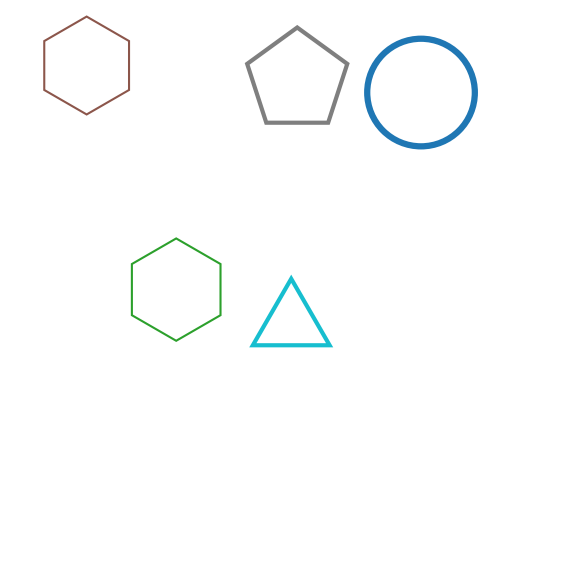[{"shape": "circle", "thickness": 3, "radius": 0.47, "center": [0.729, 0.839]}, {"shape": "hexagon", "thickness": 1, "radius": 0.44, "center": [0.305, 0.498]}, {"shape": "hexagon", "thickness": 1, "radius": 0.42, "center": [0.15, 0.886]}, {"shape": "pentagon", "thickness": 2, "radius": 0.46, "center": [0.515, 0.86]}, {"shape": "triangle", "thickness": 2, "radius": 0.38, "center": [0.504, 0.44]}]